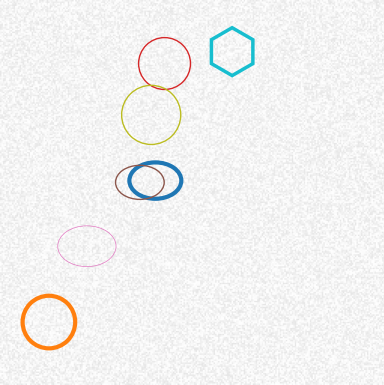[{"shape": "oval", "thickness": 3, "radius": 0.34, "center": [0.404, 0.531]}, {"shape": "circle", "thickness": 3, "radius": 0.34, "center": [0.127, 0.164]}, {"shape": "circle", "thickness": 1, "radius": 0.34, "center": [0.427, 0.835]}, {"shape": "oval", "thickness": 1, "radius": 0.32, "center": [0.363, 0.526]}, {"shape": "oval", "thickness": 0.5, "radius": 0.38, "center": [0.226, 0.36]}, {"shape": "circle", "thickness": 1, "radius": 0.38, "center": [0.393, 0.702]}, {"shape": "hexagon", "thickness": 2.5, "radius": 0.31, "center": [0.603, 0.866]}]